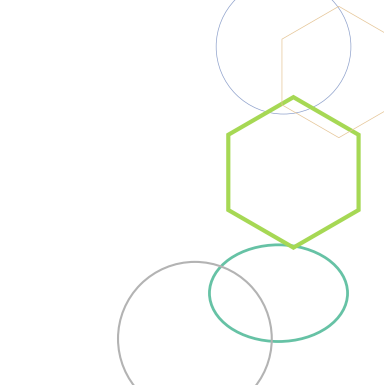[{"shape": "oval", "thickness": 2, "radius": 0.9, "center": [0.723, 0.239]}, {"shape": "circle", "thickness": 0.5, "radius": 0.87, "center": [0.736, 0.879]}, {"shape": "hexagon", "thickness": 3, "radius": 0.98, "center": [0.762, 0.552]}, {"shape": "hexagon", "thickness": 0.5, "radius": 0.85, "center": [0.88, 0.813]}, {"shape": "circle", "thickness": 1.5, "radius": 1.0, "center": [0.506, 0.12]}]